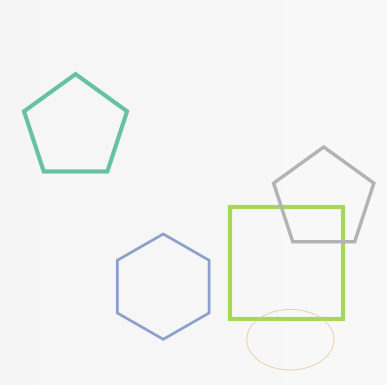[{"shape": "pentagon", "thickness": 3, "radius": 0.7, "center": [0.195, 0.668]}, {"shape": "hexagon", "thickness": 2, "radius": 0.68, "center": [0.421, 0.255]}, {"shape": "square", "thickness": 3, "radius": 0.73, "center": [0.74, 0.316]}, {"shape": "oval", "thickness": 0.5, "radius": 0.56, "center": [0.749, 0.118]}, {"shape": "pentagon", "thickness": 2.5, "radius": 0.68, "center": [0.835, 0.482]}]